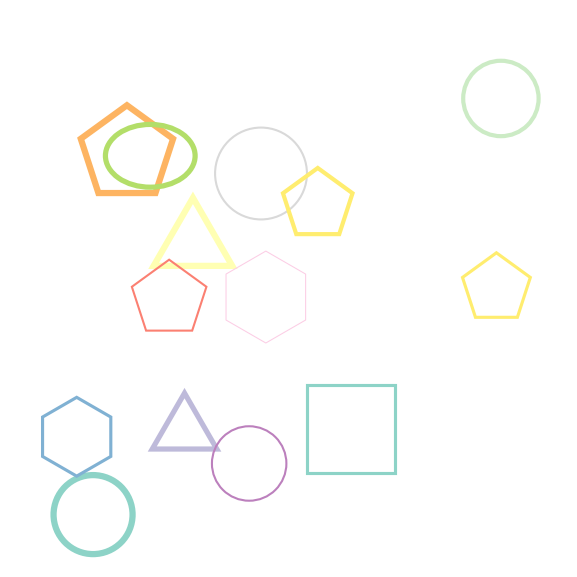[{"shape": "circle", "thickness": 3, "radius": 0.34, "center": [0.161, 0.108]}, {"shape": "square", "thickness": 1.5, "radius": 0.38, "center": [0.607, 0.256]}, {"shape": "triangle", "thickness": 3, "radius": 0.39, "center": [0.334, 0.578]}, {"shape": "triangle", "thickness": 2.5, "radius": 0.32, "center": [0.32, 0.254]}, {"shape": "pentagon", "thickness": 1, "radius": 0.34, "center": [0.293, 0.482]}, {"shape": "hexagon", "thickness": 1.5, "radius": 0.34, "center": [0.133, 0.243]}, {"shape": "pentagon", "thickness": 3, "radius": 0.42, "center": [0.22, 0.733]}, {"shape": "oval", "thickness": 2.5, "radius": 0.39, "center": [0.26, 0.729]}, {"shape": "hexagon", "thickness": 0.5, "radius": 0.4, "center": [0.46, 0.485]}, {"shape": "circle", "thickness": 1, "radius": 0.4, "center": [0.452, 0.699]}, {"shape": "circle", "thickness": 1, "radius": 0.32, "center": [0.431, 0.197]}, {"shape": "circle", "thickness": 2, "radius": 0.33, "center": [0.867, 0.829]}, {"shape": "pentagon", "thickness": 1.5, "radius": 0.31, "center": [0.86, 0.5]}, {"shape": "pentagon", "thickness": 2, "radius": 0.32, "center": [0.55, 0.645]}]